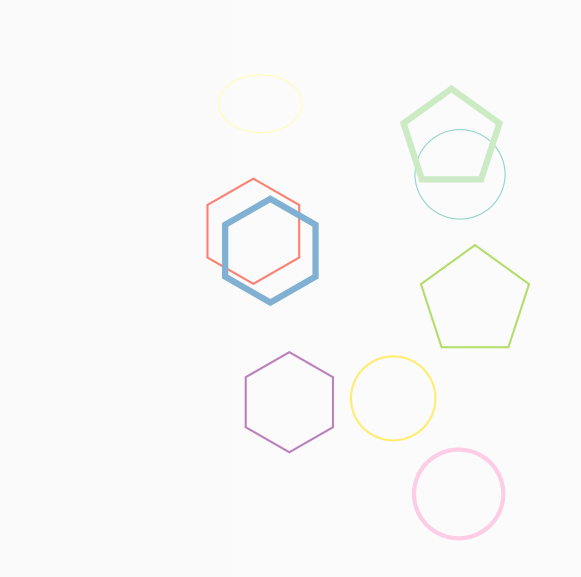[{"shape": "circle", "thickness": 0.5, "radius": 0.39, "center": [0.791, 0.697]}, {"shape": "oval", "thickness": 0.5, "radius": 0.36, "center": [0.448, 0.819]}, {"shape": "hexagon", "thickness": 1, "radius": 0.46, "center": [0.436, 0.599]}, {"shape": "hexagon", "thickness": 3, "radius": 0.45, "center": [0.465, 0.565]}, {"shape": "pentagon", "thickness": 1, "radius": 0.49, "center": [0.817, 0.477]}, {"shape": "circle", "thickness": 2, "radius": 0.38, "center": [0.789, 0.144]}, {"shape": "hexagon", "thickness": 1, "radius": 0.43, "center": [0.498, 0.303]}, {"shape": "pentagon", "thickness": 3, "radius": 0.43, "center": [0.777, 0.759]}, {"shape": "circle", "thickness": 1, "radius": 0.36, "center": [0.676, 0.309]}]